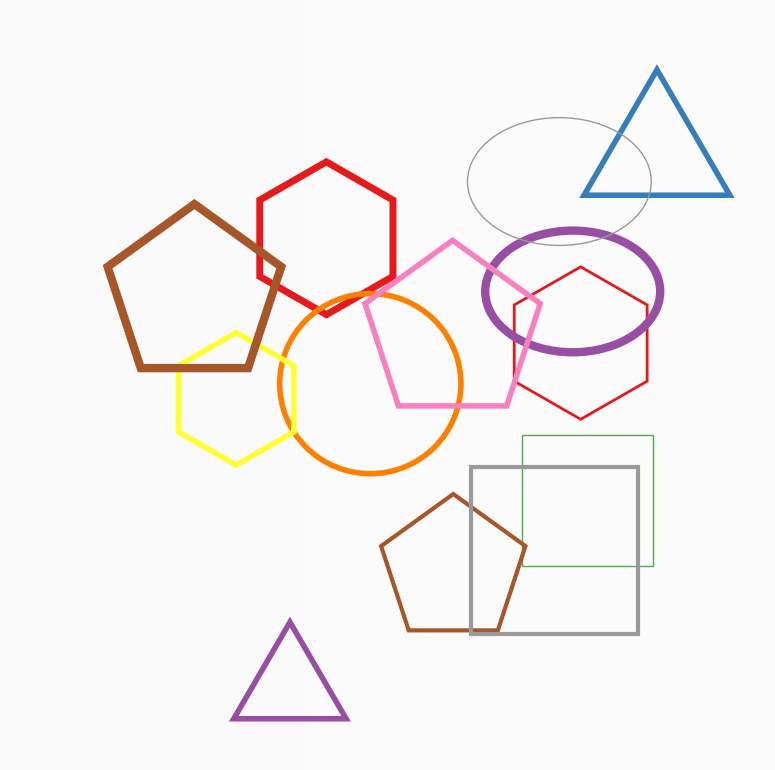[{"shape": "hexagon", "thickness": 1, "radius": 0.5, "center": [0.749, 0.554]}, {"shape": "hexagon", "thickness": 2.5, "radius": 0.5, "center": [0.421, 0.691]}, {"shape": "triangle", "thickness": 2, "radius": 0.54, "center": [0.848, 0.801]}, {"shape": "square", "thickness": 0.5, "radius": 0.42, "center": [0.758, 0.35]}, {"shape": "triangle", "thickness": 2, "radius": 0.42, "center": [0.374, 0.108]}, {"shape": "oval", "thickness": 3, "radius": 0.56, "center": [0.739, 0.622]}, {"shape": "circle", "thickness": 2, "radius": 0.58, "center": [0.478, 0.502]}, {"shape": "hexagon", "thickness": 2, "radius": 0.43, "center": [0.305, 0.482]}, {"shape": "pentagon", "thickness": 3, "radius": 0.59, "center": [0.251, 0.617]}, {"shape": "pentagon", "thickness": 1.5, "radius": 0.49, "center": [0.585, 0.261]}, {"shape": "pentagon", "thickness": 2, "radius": 0.59, "center": [0.584, 0.569]}, {"shape": "oval", "thickness": 0.5, "radius": 0.59, "center": [0.722, 0.764]}, {"shape": "square", "thickness": 1.5, "radius": 0.54, "center": [0.716, 0.285]}]